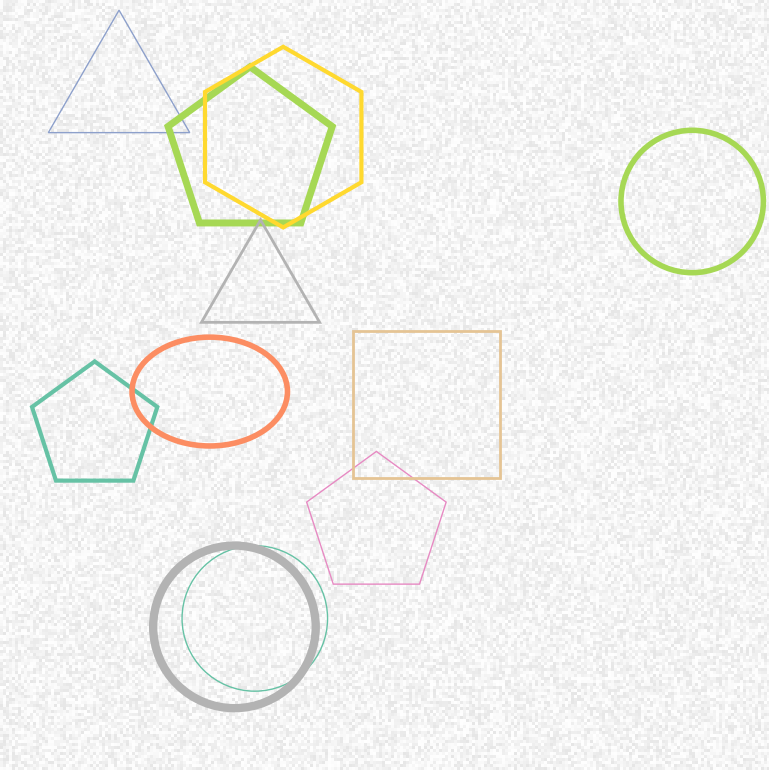[{"shape": "circle", "thickness": 0.5, "radius": 0.47, "center": [0.331, 0.197]}, {"shape": "pentagon", "thickness": 1.5, "radius": 0.43, "center": [0.123, 0.445]}, {"shape": "oval", "thickness": 2, "radius": 0.5, "center": [0.272, 0.491]}, {"shape": "triangle", "thickness": 0.5, "radius": 0.53, "center": [0.155, 0.881]}, {"shape": "pentagon", "thickness": 0.5, "radius": 0.48, "center": [0.489, 0.318]}, {"shape": "pentagon", "thickness": 2.5, "radius": 0.56, "center": [0.325, 0.801]}, {"shape": "circle", "thickness": 2, "radius": 0.46, "center": [0.899, 0.738]}, {"shape": "hexagon", "thickness": 1.5, "radius": 0.59, "center": [0.368, 0.822]}, {"shape": "square", "thickness": 1, "radius": 0.48, "center": [0.554, 0.475]}, {"shape": "circle", "thickness": 3, "radius": 0.53, "center": [0.304, 0.186]}, {"shape": "triangle", "thickness": 1, "radius": 0.44, "center": [0.338, 0.626]}]